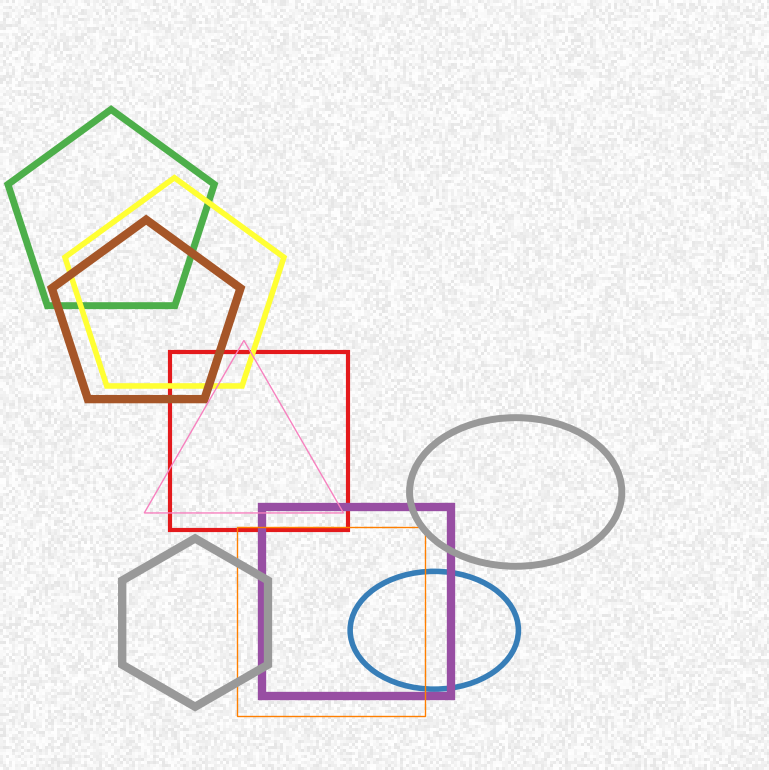[{"shape": "square", "thickness": 1.5, "radius": 0.58, "center": [0.337, 0.427]}, {"shape": "oval", "thickness": 2, "radius": 0.55, "center": [0.564, 0.181]}, {"shape": "pentagon", "thickness": 2.5, "radius": 0.7, "center": [0.144, 0.717]}, {"shape": "square", "thickness": 3, "radius": 0.61, "center": [0.463, 0.218]}, {"shape": "square", "thickness": 0.5, "radius": 0.61, "center": [0.43, 0.193]}, {"shape": "pentagon", "thickness": 2, "radius": 0.75, "center": [0.227, 0.62]}, {"shape": "pentagon", "thickness": 3, "radius": 0.64, "center": [0.19, 0.586]}, {"shape": "triangle", "thickness": 0.5, "radius": 0.75, "center": [0.317, 0.409]}, {"shape": "hexagon", "thickness": 3, "radius": 0.55, "center": [0.253, 0.191]}, {"shape": "oval", "thickness": 2.5, "radius": 0.69, "center": [0.67, 0.361]}]